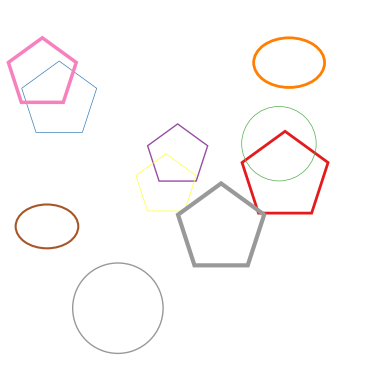[{"shape": "pentagon", "thickness": 2, "radius": 0.59, "center": [0.74, 0.541]}, {"shape": "pentagon", "thickness": 0.5, "radius": 0.51, "center": [0.154, 0.739]}, {"shape": "circle", "thickness": 0.5, "radius": 0.48, "center": [0.725, 0.627]}, {"shape": "pentagon", "thickness": 1, "radius": 0.41, "center": [0.461, 0.596]}, {"shape": "oval", "thickness": 2, "radius": 0.46, "center": [0.751, 0.837]}, {"shape": "pentagon", "thickness": 0.5, "radius": 0.41, "center": [0.431, 0.519]}, {"shape": "oval", "thickness": 1.5, "radius": 0.41, "center": [0.122, 0.412]}, {"shape": "pentagon", "thickness": 2.5, "radius": 0.46, "center": [0.11, 0.809]}, {"shape": "pentagon", "thickness": 3, "radius": 0.59, "center": [0.574, 0.406]}, {"shape": "circle", "thickness": 1, "radius": 0.59, "center": [0.306, 0.199]}]